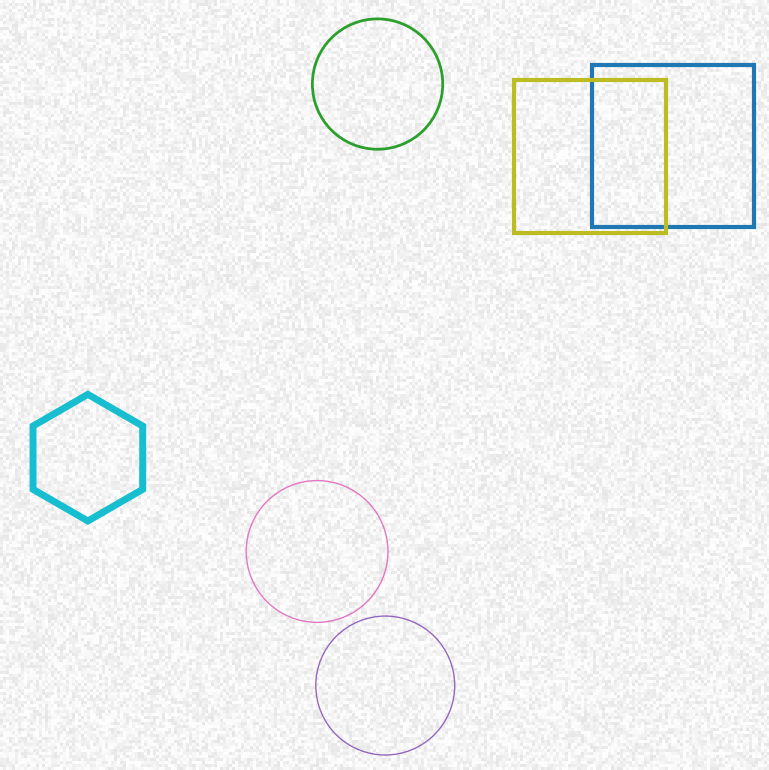[{"shape": "square", "thickness": 1.5, "radius": 0.53, "center": [0.874, 0.811]}, {"shape": "circle", "thickness": 1, "radius": 0.42, "center": [0.49, 0.891]}, {"shape": "circle", "thickness": 0.5, "radius": 0.45, "center": [0.5, 0.11]}, {"shape": "circle", "thickness": 0.5, "radius": 0.46, "center": [0.412, 0.284]}, {"shape": "square", "thickness": 1.5, "radius": 0.49, "center": [0.766, 0.797]}, {"shape": "hexagon", "thickness": 2.5, "radius": 0.41, "center": [0.114, 0.406]}]